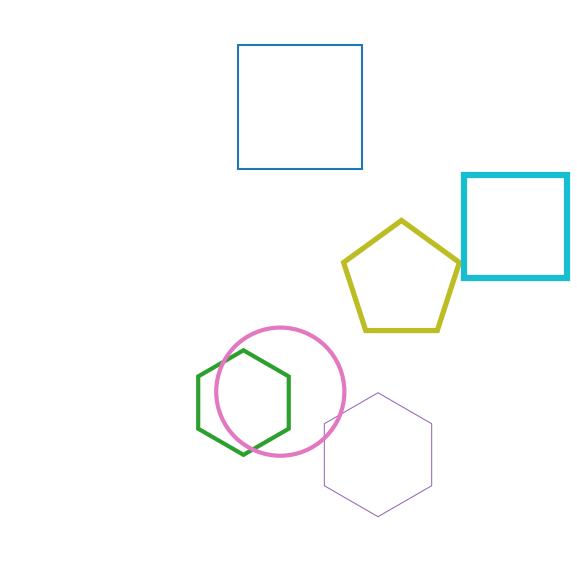[{"shape": "square", "thickness": 1, "radius": 0.54, "center": [0.519, 0.814]}, {"shape": "hexagon", "thickness": 2, "radius": 0.45, "center": [0.422, 0.302]}, {"shape": "hexagon", "thickness": 0.5, "radius": 0.54, "center": [0.655, 0.212]}, {"shape": "circle", "thickness": 2, "radius": 0.55, "center": [0.485, 0.321]}, {"shape": "pentagon", "thickness": 2.5, "radius": 0.53, "center": [0.695, 0.512]}, {"shape": "square", "thickness": 3, "radius": 0.45, "center": [0.893, 0.607]}]